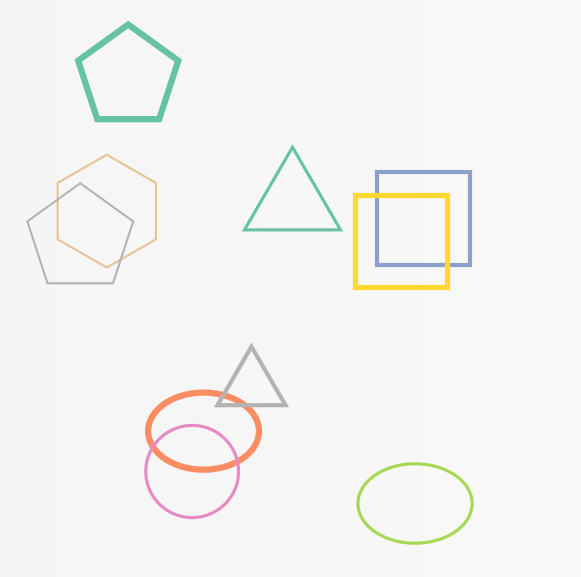[{"shape": "pentagon", "thickness": 3, "radius": 0.45, "center": [0.221, 0.866]}, {"shape": "triangle", "thickness": 1.5, "radius": 0.48, "center": [0.503, 0.649]}, {"shape": "oval", "thickness": 3, "radius": 0.48, "center": [0.35, 0.253]}, {"shape": "square", "thickness": 2, "radius": 0.4, "center": [0.729, 0.621]}, {"shape": "circle", "thickness": 1.5, "radius": 0.4, "center": [0.331, 0.183]}, {"shape": "oval", "thickness": 1.5, "radius": 0.49, "center": [0.714, 0.127]}, {"shape": "square", "thickness": 2.5, "radius": 0.4, "center": [0.69, 0.582]}, {"shape": "hexagon", "thickness": 1, "radius": 0.49, "center": [0.184, 0.634]}, {"shape": "pentagon", "thickness": 1, "radius": 0.48, "center": [0.138, 0.586]}, {"shape": "triangle", "thickness": 2, "radius": 0.34, "center": [0.433, 0.331]}]